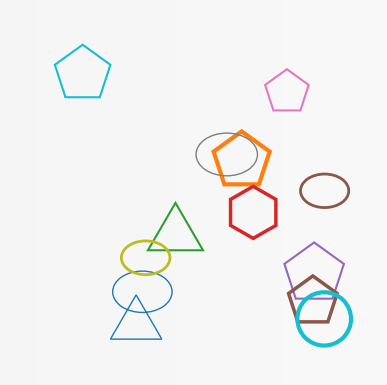[{"shape": "triangle", "thickness": 1, "radius": 0.38, "center": [0.351, 0.157]}, {"shape": "oval", "thickness": 1, "radius": 0.38, "center": [0.367, 0.242]}, {"shape": "pentagon", "thickness": 3, "radius": 0.38, "center": [0.624, 0.583]}, {"shape": "triangle", "thickness": 1.5, "radius": 0.41, "center": [0.453, 0.391]}, {"shape": "hexagon", "thickness": 2.5, "radius": 0.34, "center": [0.653, 0.448]}, {"shape": "pentagon", "thickness": 1.5, "radius": 0.4, "center": [0.811, 0.29]}, {"shape": "pentagon", "thickness": 2.5, "radius": 0.33, "center": [0.807, 0.217]}, {"shape": "oval", "thickness": 2, "radius": 0.31, "center": [0.838, 0.504]}, {"shape": "pentagon", "thickness": 1.5, "radius": 0.3, "center": [0.74, 0.761]}, {"shape": "oval", "thickness": 1, "radius": 0.4, "center": [0.585, 0.599]}, {"shape": "oval", "thickness": 2, "radius": 0.31, "center": [0.376, 0.33]}, {"shape": "pentagon", "thickness": 1.5, "radius": 0.38, "center": [0.213, 0.808]}, {"shape": "circle", "thickness": 3, "radius": 0.35, "center": [0.837, 0.172]}]